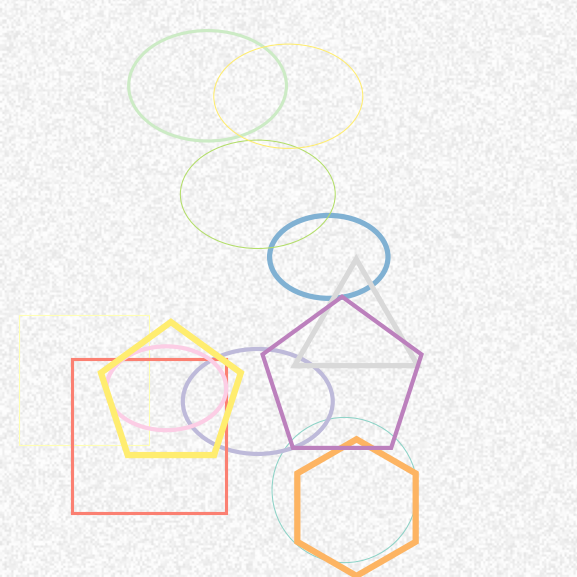[{"shape": "circle", "thickness": 0.5, "radius": 0.63, "center": [0.597, 0.151]}, {"shape": "square", "thickness": 0.5, "radius": 0.56, "center": [0.145, 0.342]}, {"shape": "oval", "thickness": 2, "radius": 0.65, "center": [0.446, 0.304]}, {"shape": "square", "thickness": 1.5, "radius": 0.67, "center": [0.259, 0.244]}, {"shape": "oval", "thickness": 2.5, "radius": 0.51, "center": [0.569, 0.554]}, {"shape": "hexagon", "thickness": 3, "radius": 0.59, "center": [0.617, 0.12]}, {"shape": "oval", "thickness": 0.5, "radius": 0.67, "center": [0.446, 0.663]}, {"shape": "oval", "thickness": 2, "radius": 0.52, "center": [0.288, 0.327]}, {"shape": "triangle", "thickness": 2.5, "radius": 0.62, "center": [0.617, 0.428]}, {"shape": "pentagon", "thickness": 2, "radius": 0.72, "center": [0.592, 0.341]}, {"shape": "oval", "thickness": 1.5, "radius": 0.68, "center": [0.359, 0.851]}, {"shape": "oval", "thickness": 0.5, "radius": 0.65, "center": [0.499, 0.832]}, {"shape": "pentagon", "thickness": 3, "radius": 0.64, "center": [0.296, 0.314]}]